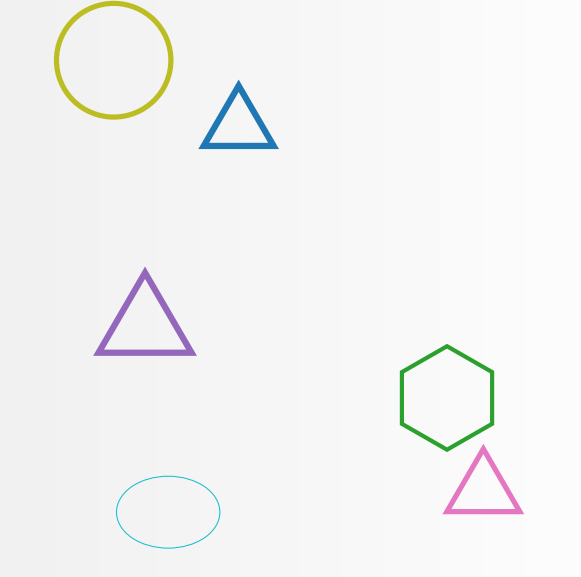[{"shape": "triangle", "thickness": 3, "radius": 0.35, "center": [0.411, 0.781]}, {"shape": "hexagon", "thickness": 2, "radius": 0.45, "center": [0.769, 0.31]}, {"shape": "triangle", "thickness": 3, "radius": 0.46, "center": [0.25, 0.435]}, {"shape": "triangle", "thickness": 2.5, "radius": 0.36, "center": [0.832, 0.149]}, {"shape": "circle", "thickness": 2.5, "radius": 0.49, "center": [0.196, 0.895]}, {"shape": "oval", "thickness": 0.5, "radius": 0.44, "center": [0.289, 0.112]}]